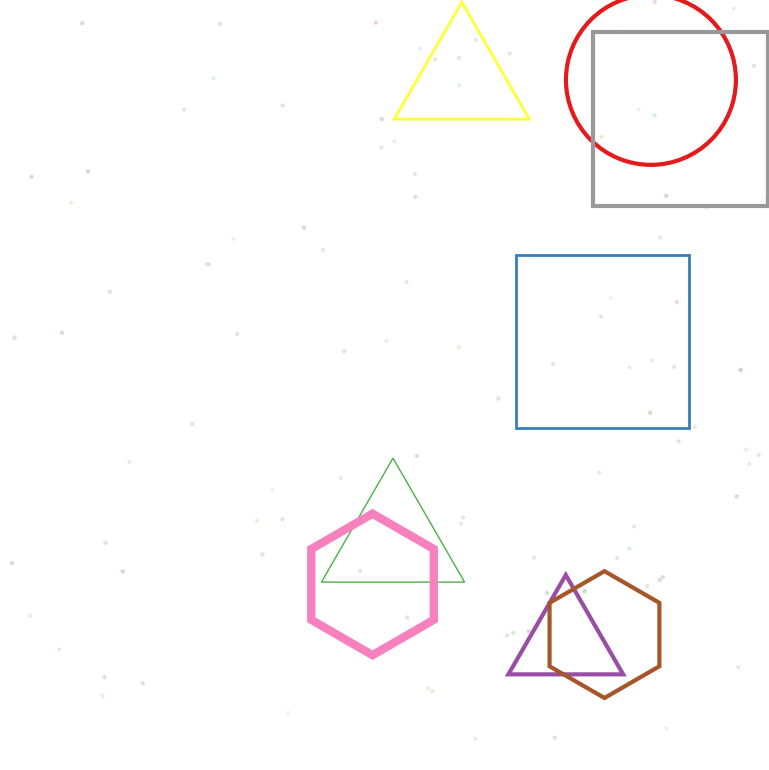[{"shape": "circle", "thickness": 1.5, "radius": 0.55, "center": [0.845, 0.896]}, {"shape": "square", "thickness": 1, "radius": 0.56, "center": [0.782, 0.556]}, {"shape": "triangle", "thickness": 0.5, "radius": 0.54, "center": [0.51, 0.298]}, {"shape": "triangle", "thickness": 1.5, "radius": 0.43, "center": [0.735, 0.167]}, {"shape": "triangle", "thickness": 1, "radius": 0.51, "center": [0.6, 0.896]}, {"shape": "hexagon", "thickness": 1.5, "radius": 0.41, "center": [0.785, 0.176]}, {"shape": "hexagon", "thickness": 3, "radius": 0.46, "center": [0.484, 0.241]}, {"shape": "square", "thickness": 1.5, "radius": 0.57, "center": [0.884, 0.845]}]